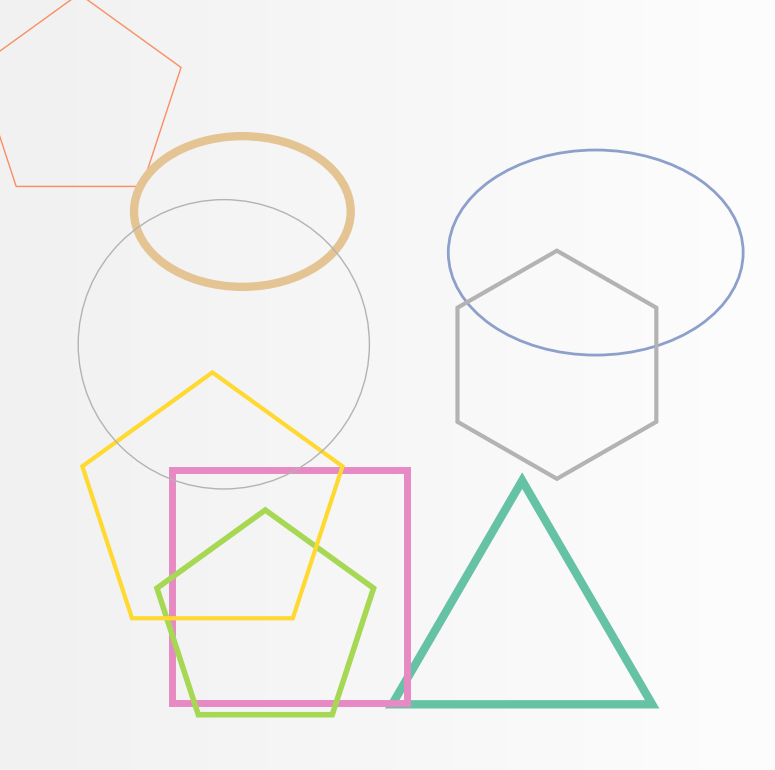[{"shape": "triangle", "thickness": 3, "radius": 0.97, "center": [0.674, 0.182]}, {"shape": "pentagon", "thickness": 0.5, "radius": 0.69, "center": [0.102, 0.87]}, {"shape": "oval", "thickness": 1, "radius": 0.95, "center": [0.769, 0.672]}, {"shape": "square", "thickness": 2.5, "radius": 0.76, "center": [0.373, 0.238]}, {"shape": "pentagon", "thickness": 2, "radius": 0.73, "center": [0.342, 0.191]}, {"shape": "pentagon", "thickness": 1.5, "radius": 0.88, "center": [0.274, 0.34]}, {"shape": "oval", "thickness": 3, "radius": 0.7, "center": [0.313, 0.725]}, {"shape": "hexagon", "thickness": 1.5, "radius": 0.74, "center": [0.719, 0.526]}, {"shape": "circle", "thickness": 0.5, "radius": 0.94, "center": [0.289, 0.553]}]